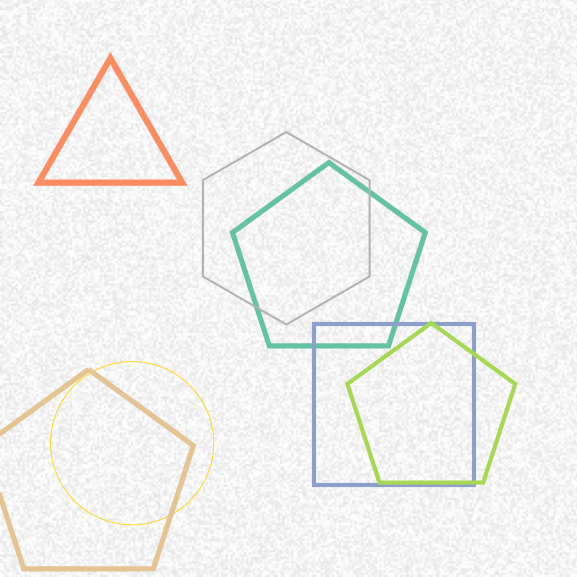[{"shape": "pentagon", "thickness": 2.5, "radius": 0.88, "center": [0.57, 0.542]}, {"shape": "triangle", "thickness": 3, "radius": 0.72, "center": [0.191, 0.755]}, {"shape": "square", "thickness": 2, "radius": 0.7, "center": [0.682, 0.299]}, {"shape": "pentagon", "thickness": 2, "radius": 0.76, "center": [0.747, 0.287]}, {"shape": "circle", "thickness": 0.5, "radius": 0.71, "center": [0.229, 0.232]}, {"shape": "pentagon", "thickness": 2.5, "radius": 0.95, "center": [0.153, 0.169]}, {"shape": "hexagon", "thickness": 1, "radius": 0.83, "center": [0.496, 0.604]}]